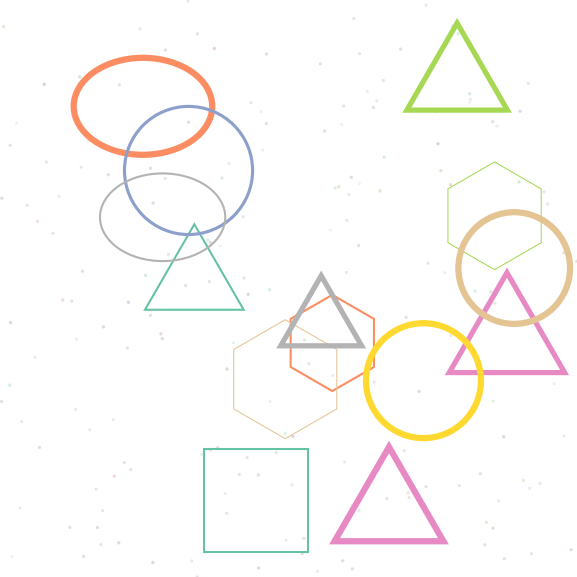[{"shape": "square", "thickness": 1, "radius": 0.45, "center": [0.443, 0.132]}, {"shape": "triangle", "thickness": 1, "radius": 0.49, "center": [0.336, 0.512]}, {"shape": "oval", "thickness": 3, "radius": 0.6, "center": [0.248, 0.815]}, {"shape": "hexagon", "thickness": 1, "radius": 0.42, "center": [0.575, 0.405]}, {"shape": "circle", "thickness": 1.5, "radius": 0.55, "center": [0.326, 0.704]}, {"shape": "triangle", "thickness": 3, "radius": 0.54, "center": [0.674, 0.116]}, {"shape": "triangle", "thickness": 2.5, "radius": 0.58, "center": [0.878, 0.412]}, {"shape": "triangle", "thickness": 2.5, "radius": 0.5, "center": [0.792, 0.859]}, {"shape": "hexagon", "thickness": 0.5, "radius": 0.47, "center": [0.856, 0.625]}, {"shape": "circle", "thickness": 3, "radius": 0.5, "center": [0.733, 0.34]}, {"shape": "hexagon", "thickness": 0.5, "radius": 0.52, "center": [0.494, 0.343]}, {"shape": "circle", "thickness": 3, "radius": 0.48, "center": [0.89, 0.535]}, {"shape": "oval", "thickness": 1, "radius": 0.54, "center": [0.282, 0.623]}, {"shape": "triangle", "thickness": 2.5, "radius": 0.4, "center": [0.556, 0.441]}]